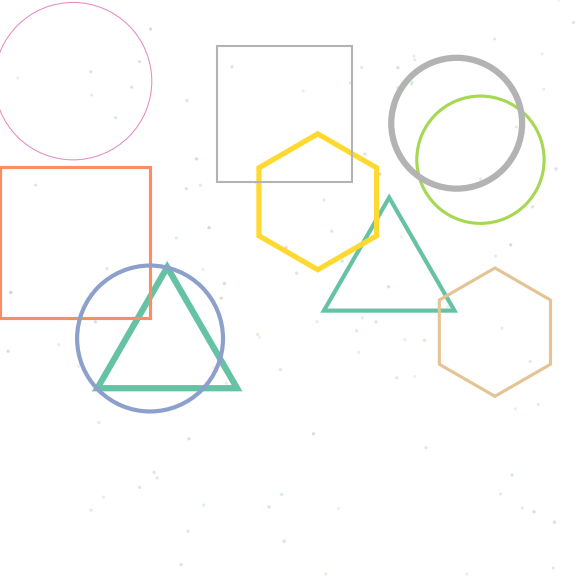[{"shape": "triangle", "thickness": 2, "radius": 0.65, "center": [0.674, 0.527]}, {"shape": "triangle", "thickness": 3, "radius": 0.7, "center": [0.29, 0.397]}, {"shape": "square", "thickness": 1.5, "radius": 0.65, "center": [0.13, 0.579]}, {"shape": "circle", "thickness": 2, "radius": 0.63, "center": [0.26, 0.413]}, {"shape": "circle", "thickness": 0.5, "radius": 0.68, "center": [0.127, 0.859]}, {"shape": "circle", "thickness": 1.5, "radius": 0.55, "center": [0.832, 0.723]}, {"shape": "hexagon", "thickness": 2.5, "radius": 0.59, "center": [0.55, 0.65]}, {"shape": "hexagon", "thickness": 1.5, "radius": 0.56, "center": [0.857, 0.424]}, {"shape": "circle", "thickness": 3, "radius": 0.57, "center": [0.791, 0.786]}, {"shape": "square", "thickness": 1, "radius": 0.59, "center": [0.492, 0.802]}]